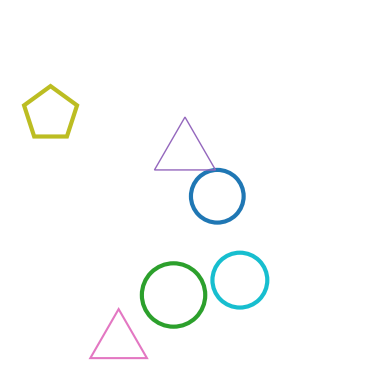[{"shape": "circle", "thickness": 3, "radius": 0.34, "center": [0.564, 0.49]}, {"shape": "circle", "thickness": 3, "radius": 0.41, "center": [0.451, 0.234]}, {"shape": "triangle", "thickness": 1, "radius": 0.46, "center": [0.48, 0.604]}, {"shape": "triangle", "thickness": 1.5, "radius": 0.42, "center": [0.308, 0.112]}, {"shape": "pentagon", "thickness": 3, "radius": 0.36, "center": [0.131, 0.704]}, {"shape": "circle", "thickness": 3, "radius": 0.36, "center": [0.623, 0.272]}]